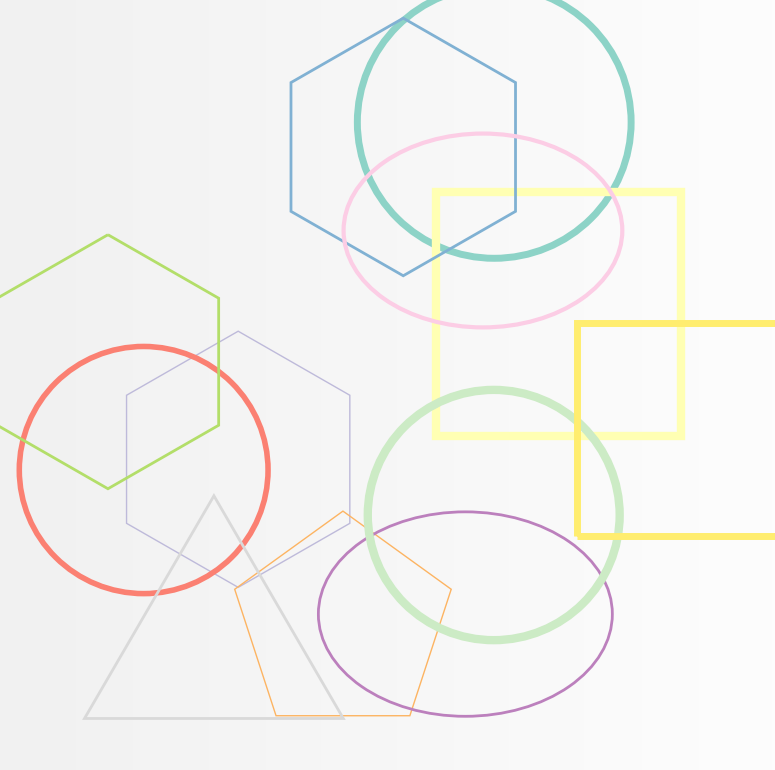[{"shape": "circle", "thickness": 2.5, "radius": 0.88, "center": [0.638, 0.841]}, {"shape": "square", "thickness": 3, "radius": 0.79, "center": [0.72, 0.592]}, {"shape": "hexagon", "thickness": 0.5, "radius": 0.83, "center": [0.307, 0.404]}, {"shape": "circle", "thickness": 2, "radius": 0.8, "center": [0.185, 0.39]}, {"shape": "hexagon", "thickness": 1, "radius": 0.84, "center": [0.52, 0.809]}, {"shape": "pentagon", "thickness": 0.5, "radius": 0.73, "center": [0.443, 0.189]}, {"shape": "hexagon", "thickness": 1, "radius": 0.82, "center": [0.139, 0.53]}, {"shape": "oval", "thickness": 1.5, "radius": 0.9, "center": [0.623, 0.701]}, {"shape": "triangle", "thickness": 1, "radius": 0.96, "center": [0.276, 0.163]}, {"shape": "oval", "thickness": 1, "radius": 0.95, "center": [0.6, 0.203]}, {"shape": "circle", "thickness": 3, "radius": 0.81, "center": [0.637, 0.331]}, {"shape": "square", "thickness": 2.5, "radius": 0.69, "center": [0.882, 0.442]}]